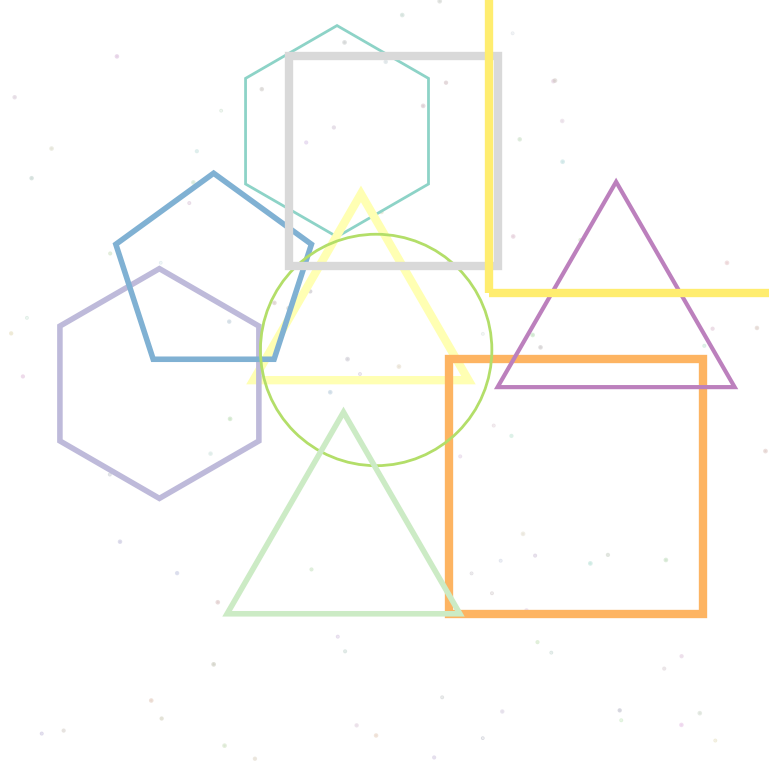[{"shape": "hexagon", "thickness": 1, "radius": 0.69, "center": [0.438, 0.83]}, {"shape": "triangle", "thickness": 3, "radius": 0.81, "center": [0.469, 0.587]}, {"shape": "hexagon", "thickness": 2, "radius": 0.75, "center": [0.207, 0.502]}, {"shape": "pentagon", "thickness": 2, "radius": 0.67, "center": [0.277, 0.641]}, {"shape": "square", "thickness": 3, "radius": 0.83, "center": [0.748, 0.368]}, {"shape": "circle", "thickness": 1, "radius": 0.75, "center": [0.488, 0.546]}, {"shape": "square", "thickness": 3, "radius": 0.68, "center": [0.511, 0.791]}, {"shape": "triangle", "thickness": 1.5, "radius": 0.89, "center": [0.8, 0.586]}, {"shape": "triangle", "thickness": 2, "radius": 0.87, "center": [0.446, 0.29]}, {"shape": "square", "thickness": 3, "radius": 1.0, "center": [0.835, 0.819]}]